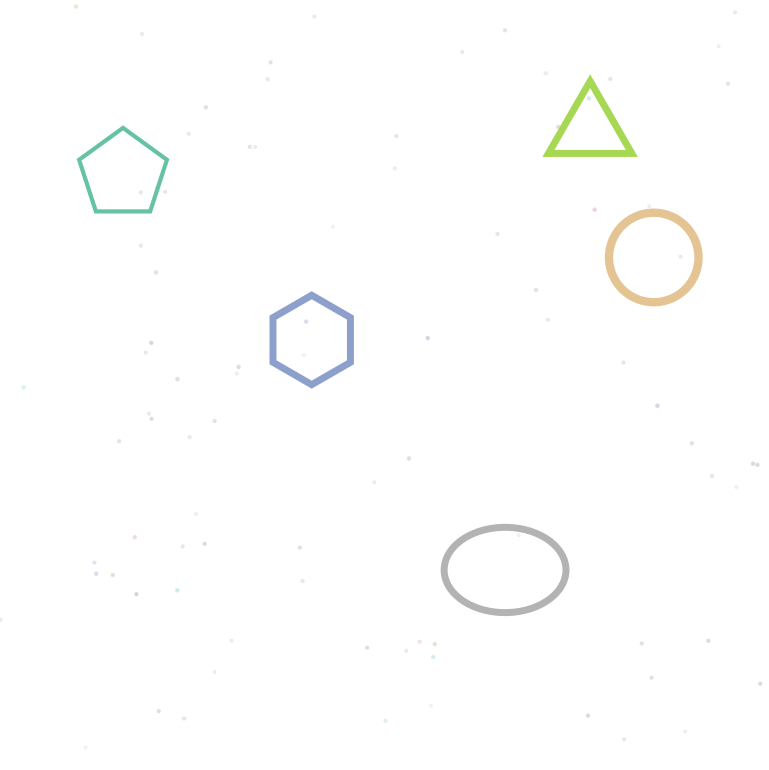[{"shape": "pentagon", "thickness": 1.5, "radius": 0.3, "center": [0.16, 0.774]}, {"shape": "hexagon", "thickness": 2.5, "radius": 0.29, "center": [0.405, 0.558]}, {"shape": "triangle", "thickness": 2.5, "radius": 0.31, "center": [0.766, 0.832]}, {"shape": "circle", "thickness": 3, "radius": 0.29, "center": [0.849, 0.666]}, {"shape": "oval", "thickness": 2.5, "radius": 0.4, "center": [0.656, 0.26]}]